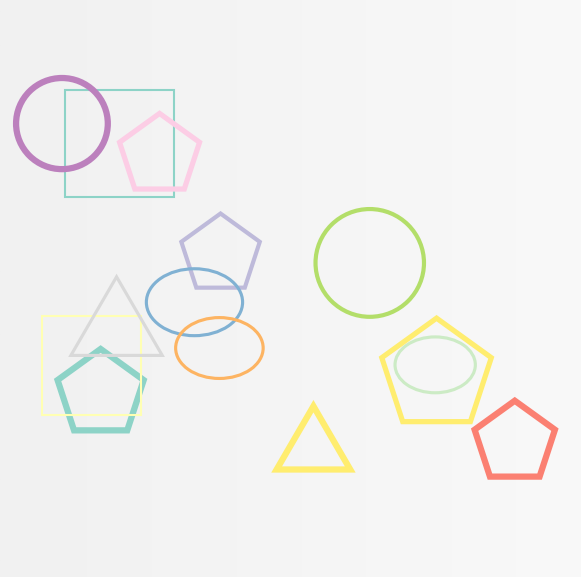[{"shape": "square", "thickness": 1, "radius": 0.47, "center": [0.206, 0.751]}, {"shape": "pentagon", "thickness": 3, "radius": 0.39, "center": [0.173, 0.317]}, {"shape": "square", "thickness": 1, "radius": 0.43, "center": [0.158, 0.366]}, {"shape": "pentagon", "thickness": 2, "radius": 0.35, "center": [0.379, 0.558]}, {"shape": "pentagon", "thickness": 3, "radius": 0.36, "center": [0.886, 0.233]}, {"shape": "oval", "thickness": 1.5, "radius": 0.41, "center": [0.335, 0.476]}, {"shape": "oval", "thickness": 1.5, "radius": 0.38, "center": [0.377, 0.396]}, {"shape": "circle", "thickness": 2, "radius": 0.47, "center": [0.636, 0.544]}, {"shape": "pentagon", "thickness": 2.5, "radius": 0.36, "center": [0.275, 0.73]}, {"shape": "triangle", "thickness": 1.5, "radius": 0.45, "center": [0.201, 0.429]}, {"shape": "circle", "thickness": 3, "radius": 0.39, "center": [0.107, 0.785]}, {"shape": "oval", "thickness": 1.5, "radius": 0.35, "center": [0.749, 0.367]}, {"shape": "pentagon", "thickness": 2.5, "radius": 0.5, "center": [0.751, 0.349]}, {"shape": "triangle", "thickness": 3, "radius": 0.37, "center": [0.539, 0.223]}]